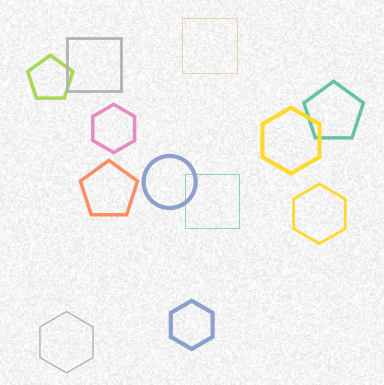[{"shape": "square", "thickness": 0.5, "radius": 0.35, "center": [0.551, 0.478]}, {"shape": "pentagon", "thickness": 2.5, "radius": 0.41, "center": [0.867, 0.708]}, {"shape": "pentagon", "thickness": 2.5, "radius": 0.39, "center": [0.283, 0.505]}, {"shape": "hexagon", "thickness": 3, "radius": 0.31, "center": [0.498, 0.156]}, {"shape": "circle", "thickness": 3, "radius": 0.34, "center": [0.441, 0.527]}, {"shape": "hexagon", "thickness": 2.5, "radius": 0.31, "center": [0.295, 0.666]}, {"shape": "pentagon", "thickness": 2.5, "radius": 0.31, "center": [0.131, 0.795]}, {"shape": "hexagon", "thickness": 3, "radius": 0.43, "center": [0.756, 0.635]}, {"shape": "hexagon", "thickness": 2, "radius": 0.39, "center": [0.83, 0.445]}, {"shape": "square", "thickness": 0.5, "radius": 0.36, "center": [0.544, 0.881]}, {"shape": "hexagon", "thickness": 1, "radius": 0.4, "center": [0.173, 0.111]}, {"shape": "square", "thickness": 2, "radius": 0.35, "center": [0.244, 0.832]}]